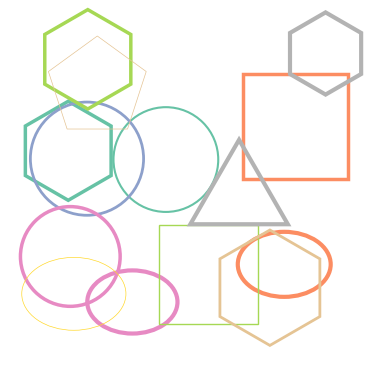[{"shape": "hexagon", "thickness": 2.5, "radius": 0.64, "center": [0.177, 0.608]}, {"shape": "circle", "thickness": 1.5, "radius": 0.68, "center": [0.431, 0.586]}, {"shape": "square", "thickness": 2.5, "radius": 0.68, "center": [0.767, 0.671]}, {"shape": "oval", "thickness": 3, "radius": 0.6, "center": [0.738, 0.313]}, {"shape": "circle", "thickness": 2, "radius": 0.74, "center": [0.226, 0.588]}, {"shape": "oval", "thickness": 3, "radius": 0.59, "center": [0.344, 0.216]}, {"shape": "circle", "thickness": 2.5, "radius": 0.65, "center": [0.183, 0.334]}, {"shape": "square", "thickness": 1, "radius": 0.64, "center": [0.542, 0.288]}, {"shape": "hexagon", "thickness": 2.5, "radius": 0.65, "center": [0.228, 0.846]}, {"shape": "oval", "thickness": 0.5, "radius": 0.68, "center": [0.192, 0.237]}, {"shape": "hexagon", "thickness": 2, "radius": 0.75, "center": [0.701, 0.253]}, {"shape": "pentagon", "thickness": 0.5, "radius": 0.67, "center": [0.253, 0.773]}, {"shape": "hexagon", "thickness": 3, "radius": 0.53, "center": [0.846, 0.861]}, {"shape": "triangle", "thickness": 3, "radius": 0.73, "center": [0.621, 0.491]}]